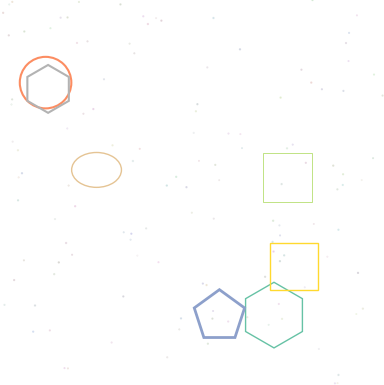[{"shape": "hexagon", "thickness": 1, "radius": 0.43, "center": [0.712, 0.182]}, {"shape": "circle", "thickness": 1.5, "radius": 0.33, "center": [0.118, 0.785]}, {"shape": "pentagon", "thickness": 2, "radius": 0.34, "center": [0.57, 0.179]}, {"shape": "square", "thickness": 0.5, "radius": 0.32, "center": [0.748, 0.538]}, {"shape": "square", "thickness": 1, "radius": 0.31, "center": [0.764, 0.307]}, {"shape": "oval", "thickness": 1, "radius": 0.32, "center": [0.251, 0.559]}, {"shape": "hexagon", "thickness": 1.5, "radius": 0.31, "center": [0.125, 0.769]}]